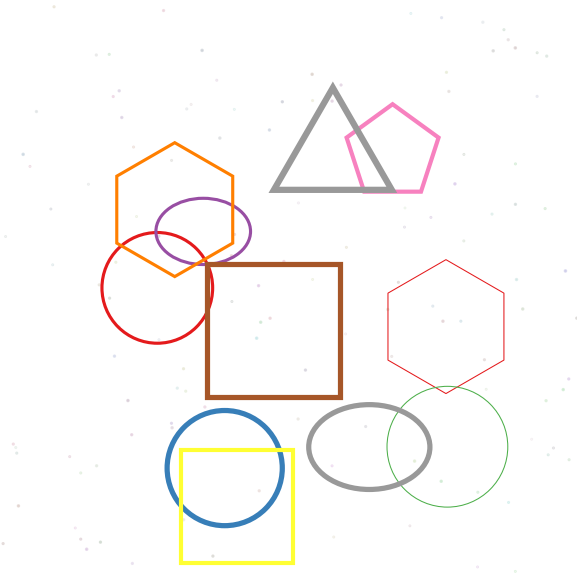[{"shape": "circle", "thickness": 1.5, "radius": 0.48, "center": [0.272, 0.501]}, {"shape": "hexagon", "thickness": 0.5, "radius": 0.58, "center": [0.772, 0.434]}, {"shape": "circle", "thickness": 2.5, "radius": 0.5, "center": [0.389, 0.189]}, {"shape": "circle", "thickness": 0.5, "radius": 0.52, "center": [0.775, 0.226]}, {"shape": "oval", "thickness": 1.5, "radius": 0.41, "center": [0.352, 0.598]}, {"shape": "hexagon", "thickness": 1.5, "radius": 0.58, "center": [0.303, 0.636]}, {"shape": "square", "thickness": 2, "radius": 0.49, "center": [0.41, 0.122]}, {"shape": "square", "thickness": 2.5, "radius": 0.57, "center": [0.473, 0.427]}, {"shape": "pentagon", "thickness": 2, "radius": 0.42, "center": [0.68, 0.735]}, {"shape": "oval", "thickness": 2.5, "radius": 0.52, "center": [0.64, 0.225]}, {"shape": "triangle", "thickness": 3, "radius": 0.59, "center": [0.576, 0.729]}]